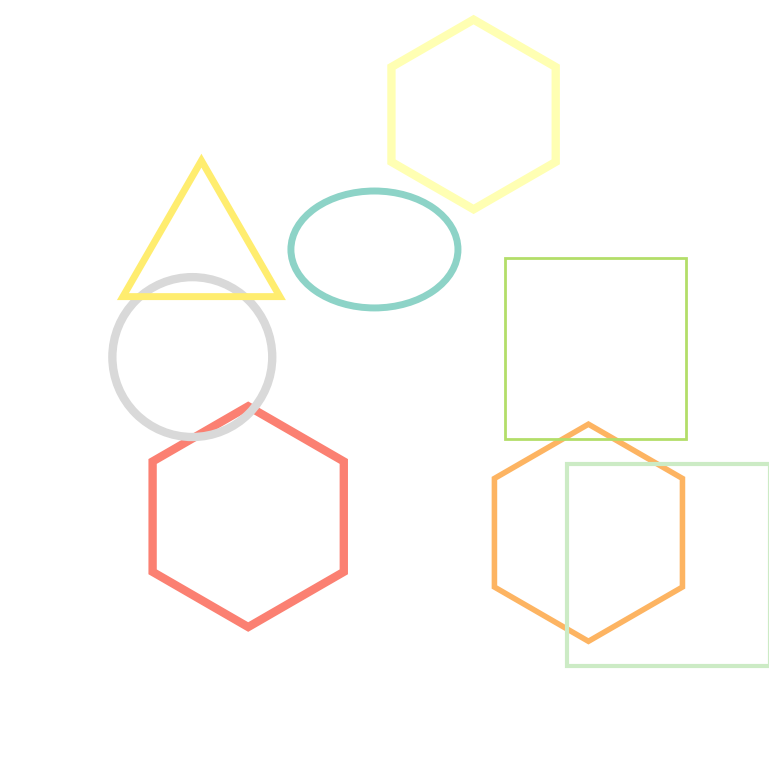[{"shape": "oval", "thickness": 2.5, "radius": 0.54, "center": [0.486, 0.676]}, {"shape": "hexagon", "thickness": 3, "radius": 0.62, "center": [0.615, 0.851]}, {"shape": "hexagon", "thickness": 3, "radius": 0.72, "center": [0.322, 0.329]}, {"shape": "hexagon", "thickness": 2, "radius": 0.7, "center": [0.764, 0.308]}, {"shape": "square", "thickness": 1, "radius": 0.59, "center": [0.773, 0.547]}, {"shape": "circle", "thickness": 3, "radius": 0.52, "center": [0.25, 0.536]}, {"shape": "square", "thickness": 1.5, "radius": 0.66, "center": [0.868, 0.266]}, {"shape": "triangle", "thickness": 2.5, "radius": 0.59, "center": [0.262, 0.674]}]